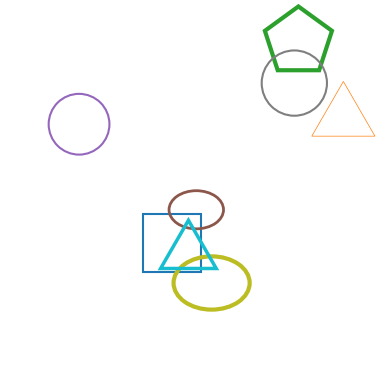[{"shape": "square", "thickness": 1.5, "radius": 0.37, "center": [0.447, 0.369]}, {"shape": "triangle", "thickness": 0.5, "radius": 0.47, "center": [0.892, 0.694]}, {"shape": "pentagon", "thickness": 3, "radius": 0.46, "center": [0.775, 0.892]}, {"shape": "circle", "thickness": 1.5, "radius": 0.39, "center": [0.205, 0.677]}, {"shape": "oval", "thickness": 2, "radius": 0.35, "center": [0.51, 0.455]}, {"shape": "circle", "thickness": 1.5, "radius": 0.42, "center": [0.764, 0.784]}, {"shape": "oval", "thickness": 3, "radius": 0.49, "center": [0.55, 0.265]}, {"shape": "triangle", "thickness": 2.5, "radius": 0.42, "center": [0.489, 0.344]}]